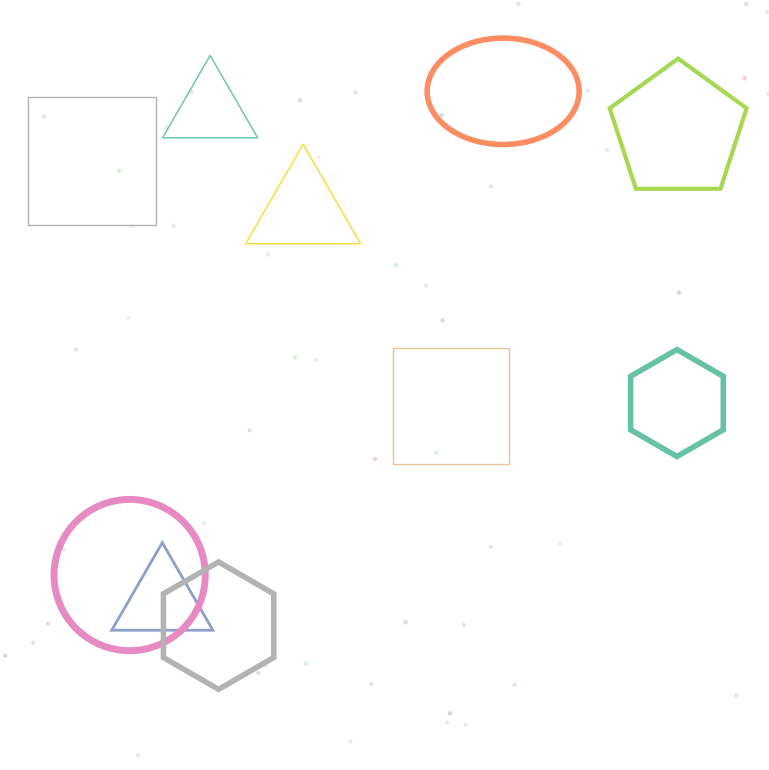[{"shape": "triangle", "thickness": 0.5, "radius": 0.36, "center": [0.273, 0.857]}, {"shape": "hexagon", "thickness": 2, "radius": 0.35, "center": [0.879, 0.477]}, {"shape": "oval", "thickness": 2, "radius": 0.49, "center": [0.653, 0.881]}, {"shape": "triangle", "thickness": 1, "radius": 0.38, "center": [0.211, 0.219]}, {"shape": "circle", "thickness": 2.5, "radius": 0.49, "center": [0.168, 0.253]}, {"shape": "pentagon", "thickness": 1.5, "radius": 0.47, "center": [0.881, 0.83]}, {"shape": "triangle", "thickness": 0.5, "radius": 0.43, "center": [0.394, 0.727]}, {"shape": "square", "thickness": 0.5, "radius": 0.38, "center": [0.585, 0.473]}, {"shape": "hexagon", "thickness": 2, "radius": 0.41, "center": [0.284, 0.187]}, {"shape": "square", "thickness": 0.5, "radius": 0.42, "center": [0.119, 0.792]}]